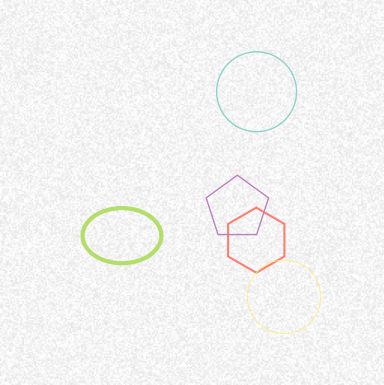[{"shape": "circle", "thickness": 1, "radius": 0.52, "center": [0.666, 0.762]}, {"shape": "hexagon", "thickness": 1.5, "radius": 0.42, "center": [0.666, 0.376]}, {"shape": "oval", "thickness": 3, "radius": 0.51, "center": [0.317, 0.388]}, {"shape": "pentagon", "thickness": 1, "radius": 0.43, "center": [0.617, 0.46]}, {"shape": "circle", "thickness": 0.5, "radius": 0.48, "center": [0.738, 0.229]}]